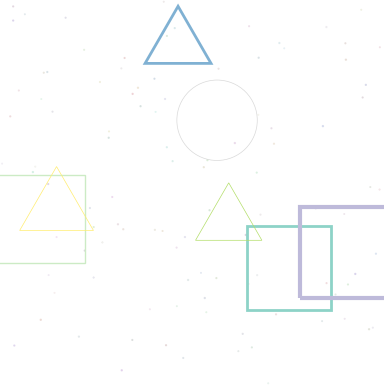[{"shape": "square", "thickness": 2, "radius": 0.54, "center": [0.75, 0.304]}, {"shape": "square", "thickness": 3, "radius": 0.59, "center": [0.897, 0.345]}, {"shape": "triangle", "thickness": 2, "radius": 0.49, "center": [0.462, 0.885]}, {"shape": "triangle", "thickness": 0.5, "radius": 0.5, "center": [0.594, 0.426]}, {"shape": "circle", "thickness": 0.5, "radius": 0.52, "center": [0.564, 0.688]}, {"shape": "square", "thickness": 1, "radius": 0.57, "center": [0.107, 0.431]}, {"shape": "triangle", "thickness": 0.5, "radius": 0.55, "center": [0.147, 0.457]}]